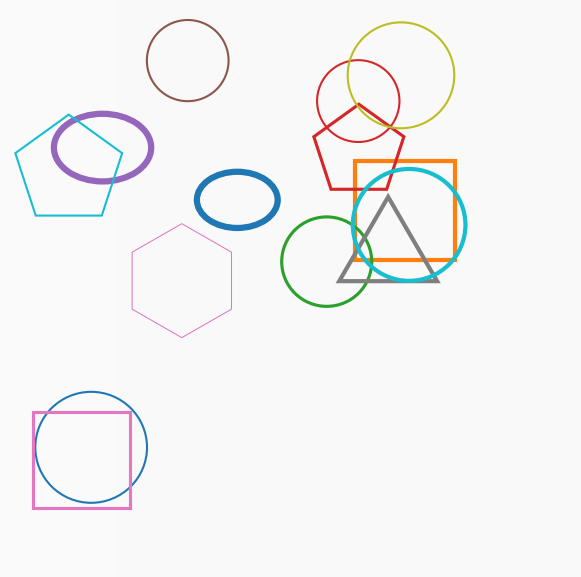[{"shape": "circle", "thickness": 1, "radius": 0.48, "center": [0.157, 0.225]}, {"shape": "oval", "thickness": 3, "radius": 0.35, "center": [0.408, 0.653]}, {"shape": "square", "thickness": 2, "radius": 0.43, "center": [0.696, 0.635]}, {"shape": "circle", "thickness": 1.5, "radius": 0.39, "center": [0.562, 0.546]}, {"shape": "circle", "thickness": 1, "radius": 0.35, "center": [0.616, 0.824]}, {"shape": "pentagon", "thickness": 1.5, "radius": 0.41, "center": [0.617, 0.737]}, {"shape": "oval", "thickness": 3, "radius": 0.42, "center": [0.176, 0.744]}, {"shape": "circle", "thickness": 1, "radius": 0.35, "center": [0.323, 0.894]}, {"shape": "hexagon", "thickness": 0.5, "radius": 0.49, "center": [0.313, 0.513]}, {"shape": "square", "thickness": 1.5, "radius": 0.42, "center": [0.14, 0.202]}, {"shape": "triangle", "thickness": 2, "radius": 0.49, "center": [0.668, 0.561]}, {"shape": "circle", "thickness": 1, "radius": 0.46, "center": [0.69, 0.869]}, {"shape": "circle", "thickness": 2, "radius": 0.48, "center": [0.704, 0.61]}, {"shape": "pentagon", "thickness": 1, "radius": 0.48, "center": [0.118, 0.704]}]